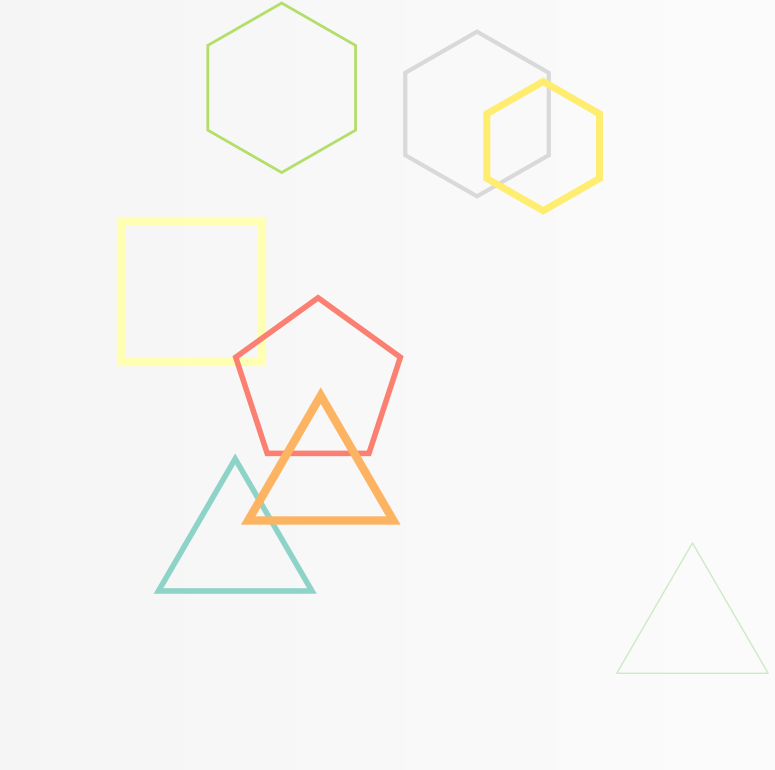[{"shape": "triangle", "thickness": 2, "radius": 0.57, "center": [0.303, 0.29]}, {"shape": "square", "thickness": 3, "radius": 0.46, "center": [0.247, 0.621]}, {"shape": "pentagon", "thickness": 2, "radius": 0.56, "center": [0.41, 0.502]}, {"shape": "triangle", "thickness": 3, "radius": 0.54, "center": [0.414, 0.378]}, {"shape": "hexagon", "thickness": 1, "radius": 0.55, "center": [0.363, 0.886]}, {"shape": "hexagon", "thickness": 1.5, "radius": 0.53, "center": [0.616, 0.852]}, {"shape": "triangle", "thickness": 0.5, "radius": 0.56, "center": [0.893, 0.182]}, {"shape": "hexagon", "thickness": 2.5, "radius": 0.42, "center": [0.701, 0.81]}]